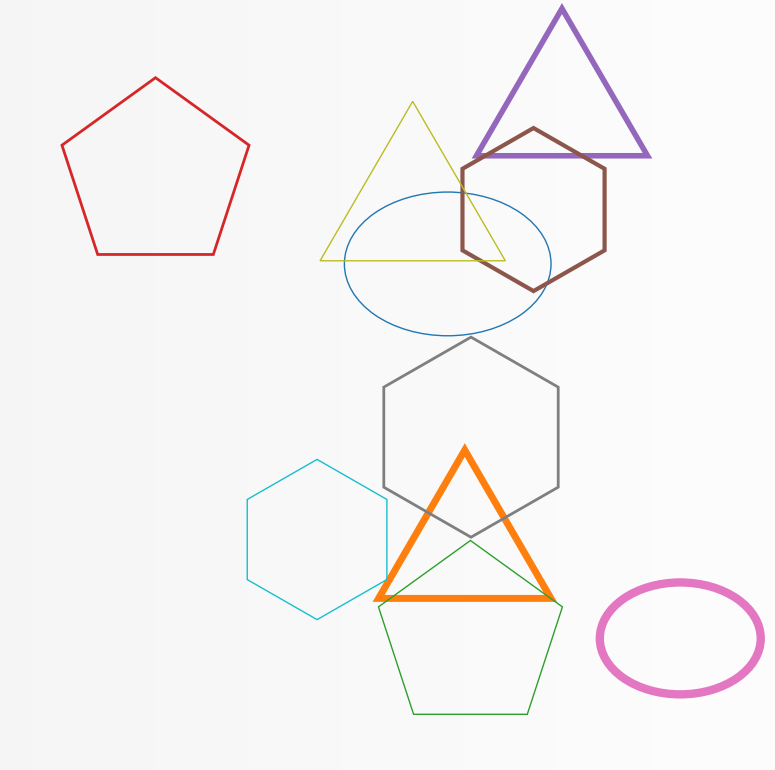[{"shape": "oval", "thickness": 0.5, "radius": 0.67, "center": [0.578, 0.657]}, {"shape": "triangle", "thickness": 2.5, "radius": 0.64, "center": [0.6, 0.287]}, {"shape": "pentagon", "thickness": 0.5, "radius": 0.62, "center": [0.607, 0.173]}, {"shape": "pentagon", "thickness": 1, "radius": 0.63, "center": [0.201, 0.772]}, {"shape": "triangle", "thickness": 2, "radius": 0.64, "center": [0.725, 0.861]}, {"shape": "hexagon", "thickness": 1.5, "radius": 0.53, "center": [0.688, 0.728]}, {"shape": "oval", "thickness": 3, "radius": 0.52, "center": [0.878, 0.171]}, {"shape": "hexagon", "thickness": 1, "radius": 0.65, "center": [0.608, 0.432]}, {"shape": "triangle", "thickness": 0.5, "radius": 0.69, "center": [0.533, 0.73]}, {"shape": "hexagon", "thickness": 0.5, "radius": 0.52, "center": [0.409, 0.299]}]